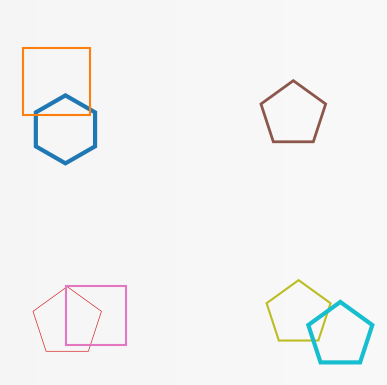[{"shape": "hexagon", "thickness": 3, "radius": 0.44, "center": [0.169, 0.664]}, {"shape": "square", "thickness": 1.5, "radius": 0.43, "center": [0.146, 0.788]}, {"shape": "pentagon", "thickness": 0.5, "radius": 0.46, "center": [0.174, 0.163]}, {"shape": "pentagon", "thickness": 2, "radius": 0.44, "center": [0.757, 0.703]}, {"shape": "square", "thickness": 1.5, "radius": 0.39, "center": [0.248, 0.18]}, {"shape": "pentagon", "thickness": 1.5, "radius": 0.43, "center": [0.771, 0.186]}, {"shape": "pentagon", "thickness": 3, "radius": 0.43, "center": [0.878, 0.129]}]